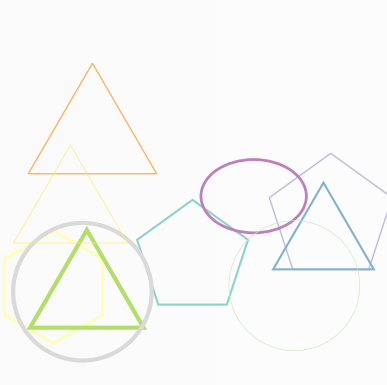[{"shape": "pentagon", "thickness": 1.5, "radius": 0.75, "center": [0.497, 0.331]}, {"shape": "hexagon", "thickness": 2, "radius": 0.73, "center": [0.139, 0.254]}, {"shape": "pentagon", "thickness": 1, "radius": 0.83, "center": [0.854, 0.435]}, {"shape": "triangle", "thickness": 1.5, "radius": 0.75, "center": [0.835, 0.375]}, {"shape": "triangle", "thickness": 1, "radius": 0.96, "center": [0.239, 0.644]}, {"shape": "triangle", "thickness": 3, "radius": 0.85, "center": [0.224, 0.233]}, {"shape": "circle", "thickness": 3, "radius": 0.89, "center": [0.213, 0.242]}, {"shape": "oval", "thickness": 2, "radius": 0.68, "center": [0.655, 0.49]}, {"shape": "circle", "thickness": 0.5, "radius": 0.84, "center": [0.76, 0.258]}, {"shape": "triangle", "thickness": 0.5, "radius": 0.85, "center": [0.182, 0.454]}]